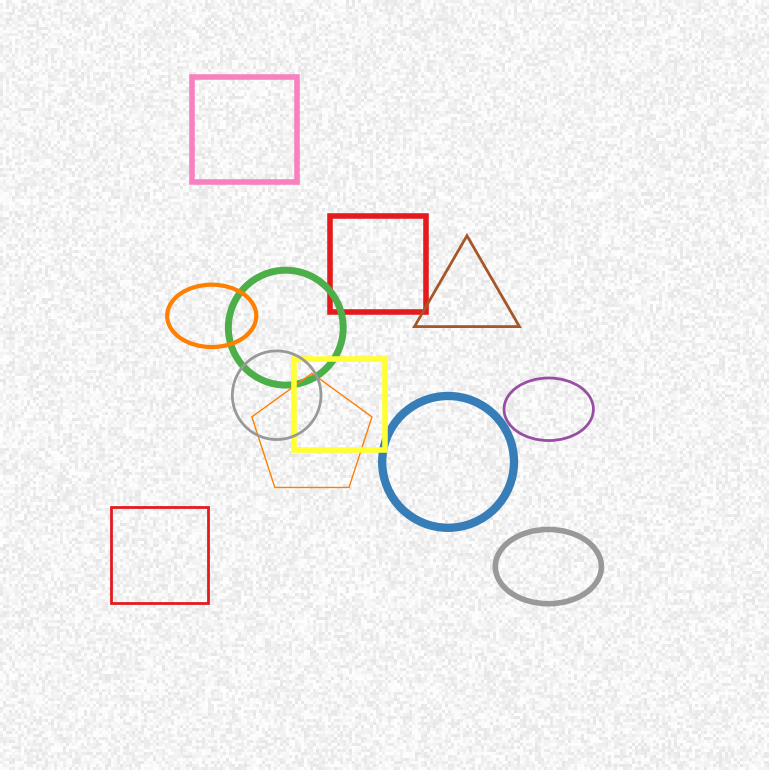[{"shape": "square", "thickness": 1, "radius": 0.31, "center": [0.207, 0.279]}, {"shape": "square", "thickness": 2, "radius": 0.31, "center": [0.491, 0.657]}, {"shape": "circle", "thickness": 3, "radius": 0.43, "center": [0.582, 0.4]}, {"shape": "circle", "thickness": 2.5, "radius": 0.37, "center": [0.371, 0.574]}, {"shape": "oval", "thickness": 1, "radius": 0.29, "center": [0.713, 0.468]}, {"shape": "oval", "thickness": 1.5, "radius": 0.29, "center": [0.275, 0.59]}, {"shape": "pentagon", "thickness": 0.5, "radius": 0.41, "center": [0.405, 0.433]}, {"shape": "square", "thickness": 2, "radius": 0.3, "center": [0.441, 0.474]}, {"shape": "triangle", "thickness": 1, "radius": 0.39, "center": [0.606, 0.615]}, {"shape": "square", "thickness": 2, "radius": 0.34, "center": [0.318, 0.832]}, {"shape": "circle", "thickness": 1, "radius": 0.29, "center": [0.359, 0.487]}, {"shape": "oval", "thickness": 2, "radius": 0.34, "center": [0.712, 0.264]}]